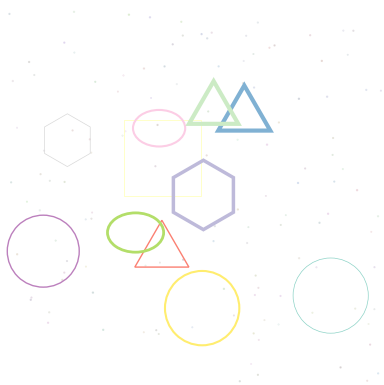[{"shape": "circle", "thickness": 0.5, "radius": 0.49, "center": [0.859, 0.232]}, {"shape": "square", "thickness": 0.5, "radius": 0.5, "center": [0.421, 0.59]}, {"shape": "hexagon", "thickness": 2.5, "radius": 0.45, "center": [0.528, 0.494]}, {"shape": "triangle", "thickness": 1, "radius": 0.41, "center": [0.42, 0.347]}, {"shape": "triangle", "thickness": 3, "radius": 0.39, "center": [0.634, 0.7]}, {"shape": "oval", "thickness": 2, "radius": 0.36, "center": [0.352, 0.396]}, {"shape": "oval", "thickness": 1.5, "radius": 0.34, "center": [0.413, 0.667]}, {"shape": "hexagon", "thickness": 0.5, "radius": 0.34, "center": [0.175, 0.636]}, {"shape": "circle", "thickness": 1, "radius": 0.47, "center": [0.112, 0.348]}, {"shape": "triangle", "thickness": 3, "radius": 0.37, "center": [0.555, 0.715]}, {"shape": "circle", "thickness": 1.5, "radius": 0.48, "center": [0.525, 0.2]}]